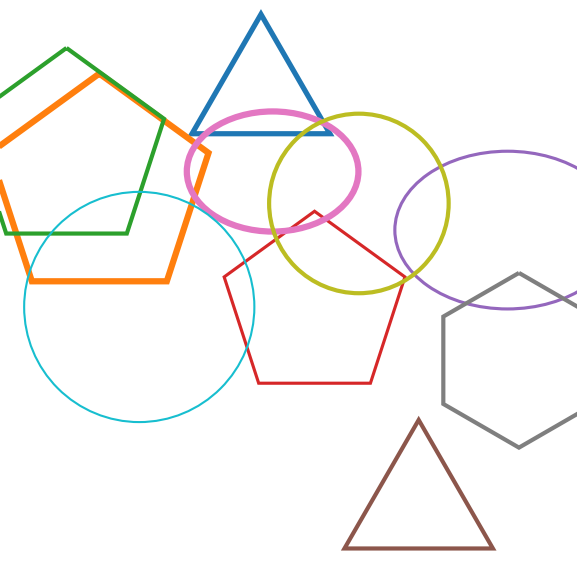[{"shape": "triangle", "thickness": 2.5, "radius": 0.69, "center": [0.452, 0.836]}, {"shape": "pentagon", "thickness": 3, "radius": 0.99, "center": [0.172, 0.673]}, {"shape": "pentagon", "thickness": 2, "radius": 0.89, "center": [0.115, 0.738]}, {"shape": "pentagon", "thickness": 1.5, "radius": 0.82, "center": [0.545, 0.469]}, {"shape": "oval", "thickness": 1.5, "radius": 0.98, "center": [0.879, 0.601]}, {"shape": "triangle", "thickness": 2, "radius": 0.74, "center": [0.725, 0.124]}, {"shape": "oval", "thickness": 3, "radius": 0.74, "center": [0.472, 0.702]}, {"shape": "hexagon", "thickness": 2, "radius": 0.76, "center": [0.899, 0.375]}, {"shape": "circle", "thickness": 2, "radius": 0.78, "center": [0.621, 0.647]}, {"shape": "circle", "thickness": 1, "radius": 1.0, "center": [0.241, 0.468]}]